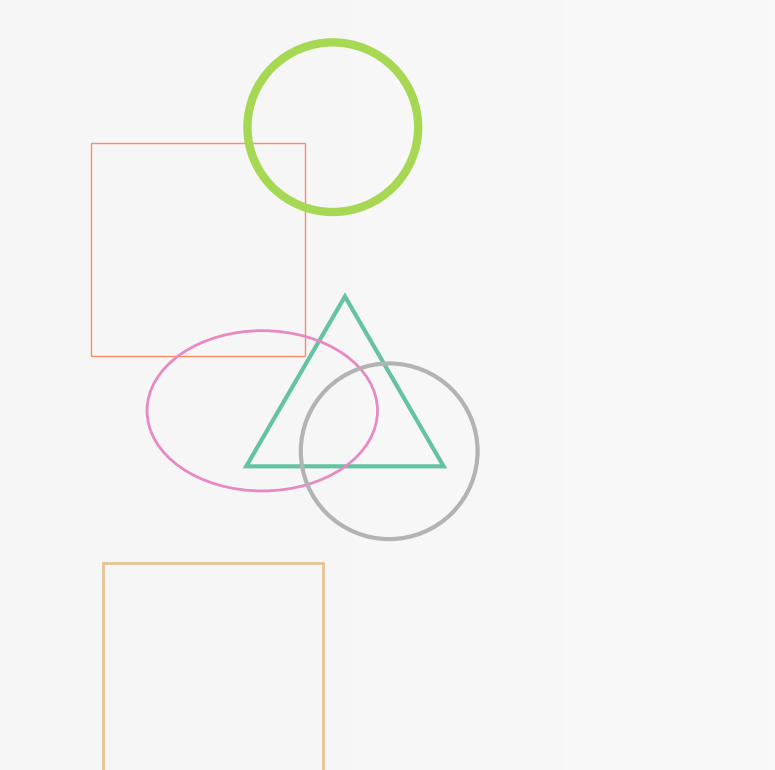[{"shape": "triangle", "thickness": 1.5, "radius": 0.74, "center": [0.445, 0.468]}, {"shape": "square", "thickness": 0.5, "radius": 0.69, "center": [0.256, 0.676]}, {"shape": "oval", "thickness": 1, "radius": 0.74, "center": [0.338, 0.466]}, {"shape": "circle", "thickness": 3, "radius": 0.55, "center": [0.429, 0.835]}, {"shape": "square", "thickness": 1, "radius": 0.71, "center": [0.274, 0.127]}, {"shape": "circle", "thickness": 1.5, "radius": 0.57, "center": [0.502, 0.414]}]